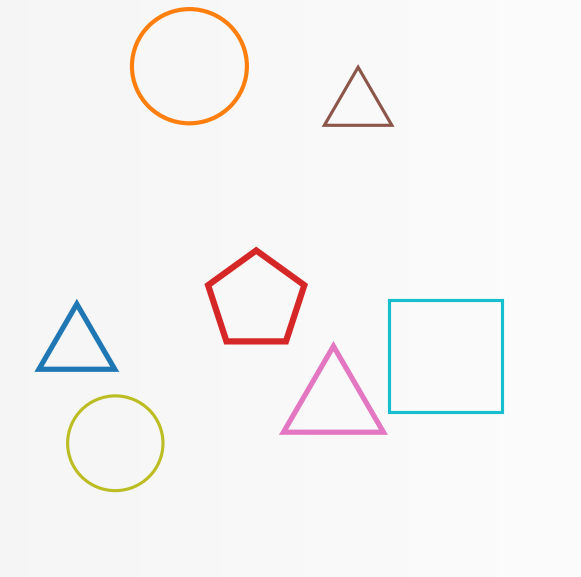[{"shape": "triangle", "thickness": 2.5, "radius": 0.38, "center": [0.132, 0.397]}, {"shape": "circle", "thickness": 2, "radius": 0.49, "center": [0.326, 0.884]}, {"shape": "pentagon", "thickness": 3, "radius": 0.44, "center": [0.441, 0.478]}, {"shape": "triangle", "thickness": 1.5, "radius": 0.34, "center": [0.616, 0.816]}, {"shape": "triangle", "thickness": 2.5, "radius": 0.5, "center": [0.574, 0.3]}, {"shape": "circle", "thickness": 1.5, "radius": 0.41, "center": [0.198, 0.232]}, {"shape": "square", "thickness": 1.5, "radius": 0.49, "center": [0.766, 0.383]}]